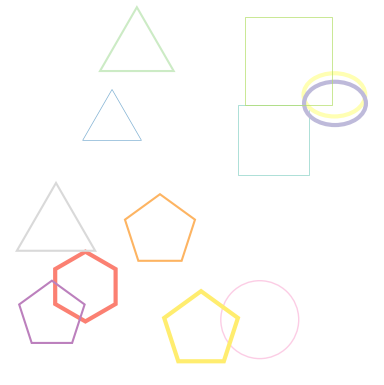[{"shape": "square", "thickness": 0.5, "radius": 0.46, "center": [0.71, 0.636]}, {"shape": "oval", "thickness": 3, "radius": 0.4, "center": [0.869, 0.754]}, {"shape": "oval", "thickness": 3, "radius": 0.4, "center": [0.87, 0.731]}, {"shape": "hexagon", "thickness": 3, "radius": 0.45, "center": [0.222, 0.256]}, {"shape": "triangle", "thickness": 0.5, "radius": 0.44, "center": [0.291, 0.679]}, {"shape": "pentagon", "thickness": 1.5, "radius": 0.48, "center": [0.416, 0.4]}, {"shape": "square", "thickness": 0.5, "radius": 0.57, "center": [0.749, 0.842]}, {"shape": "circle", "thickness": 1, "radius": 0.51, "center": [0.675, 0.17]}, {"shape": "triangle", "thickness": 1.5, "radius": 0.59, "center": [0.145, 0.407]}, {"shape": "pentagon", "thickness": 1.5, "radius": 0.45, "center": [0.135, 0.182]}, {"shape": "triangle", "thickness": 1.5, "radius": 0.55, "center": [0.355, 0.871]}, {"shape": "pentagon", "thickness": 3, "radius": 0.5, "center": [0.522, 0.143]}]